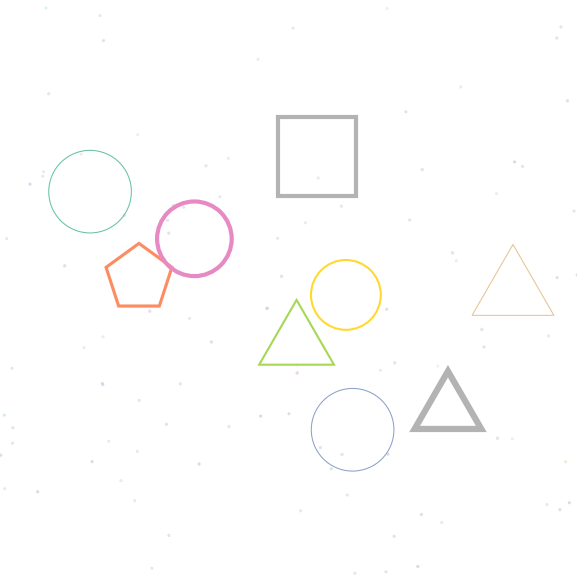[{"shape": "circle", "thickness": 0.5, "radius": 0.36, "center": [0.156, 0.667]}, {"shape": "pentagon", "thickness": 1.5, "radius": 0.3, "center": [0.241, 0.518]}, {"shape": "circle", "thickness": 0.5, "radius": 0.36, "center": [0.611, 0.255]}, {"shape": "circle", "thickness": 2, "radius": 0.32, "center": [0.337, 0.586]}, {"shape": "triangle", "thickness": 1, "radius": 0.37, "center": [0.514, 0.405]}, {"shape": "circle", "thickness": 1, "radius": 0.3, "center": [0.599, 0.488]}, {"shape": "triangle", "thickness": 0.5, "radius": 0.41, "center": [0.888, 0.494]}, {"shape": "square", "thickness": 2, "radius": 0.34, "center": [0.549, 0.728]}, {"shape": "triangle", "thickness": 3, "radius": 0.33, "center": [0.776, 0.29]}]